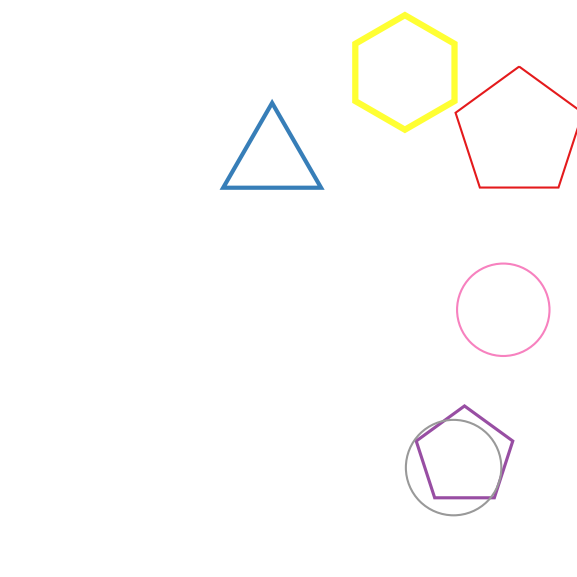[{"shape": "pentagon", "thickness": 1, "radius": 0.58, "center": [0.899, 0.768]}, {"shape": "triangle", "thickness": 2, "radius": 0.49, "center": [0.471, 0.723]}, {"shape": "pentagon", "thickness": 1.5, "radius": 0.44, "center": [0.804, 0.208]}, {"shape": "hexagon", "thickness": 3, "radius": 0.5, "center": [0.701, 0.874]}, {"shape": "circle", "thickness": 1, "radius": 0.4, "center": [0.871, 0.463]}, {"shape": "circle", "thickness": 1, "radius": 0.41, "center": [0.785, 0.189]}]